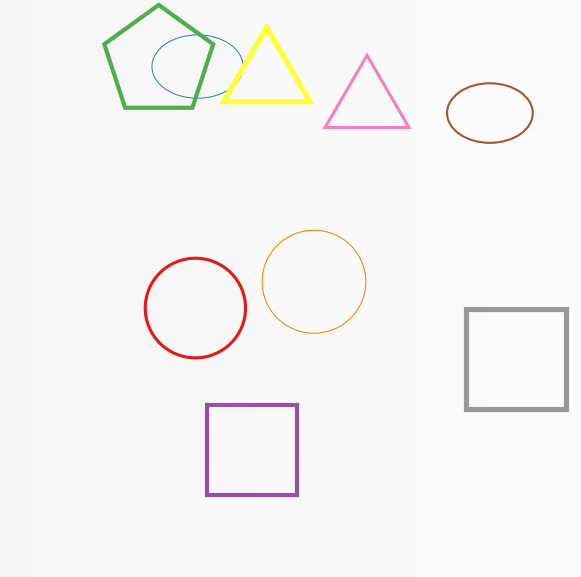[{"shape": "circle", "thickness": 1.5, "radius": 0.43, "center": [0.336, 0.466]}, {"shape": "oval", "thickness": 0.5, "radius": 0.39, "center": [0.34, 0.884]}, {"shape": "pentagon", "thickness": 2, "radius": 0.49, "center": [0.273, 0.892]}, {"shape": "square", "thickness": 2, "radius": 0.39, "center": [0.434, 0.22]}, {"shape": "circle", "thickness": 0.5, "radius": 0.45, "center": [0.54, 0.511]}, {"shape": "triangle", "thickness": 2.5, "radius": 0.43, "center": [0.459, 0.866]}, {"shape": "oval", "thickness": 1, "radius": 0.37, "center": [0.843, 0.803]}, {"shape": "triangle", "thickness": 1.5, "radius": 0.42, "center": [0.631, 0.82]}, {"shape": "square", "thickness": 2.5, "radius": 0.43, "center": [0.888, 0.378]}]